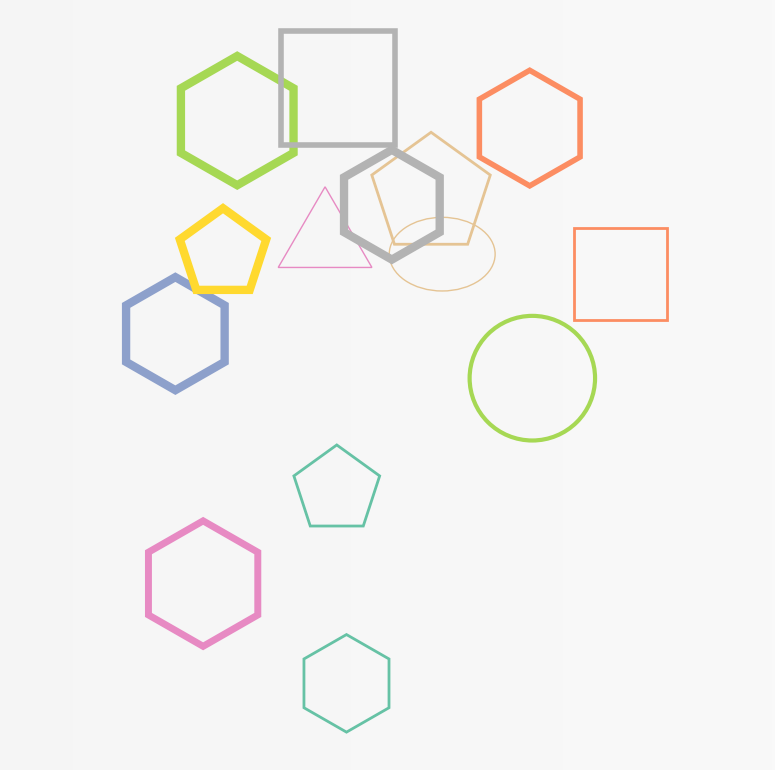[{"shape": "hexagon", "thickness": 1, "radius": 0.32, "center": [0.447, 0.113]}, {"shape": "pentagon", "thickness": 1, "radius": 0.29, "center": [0.435, 0.364]}, {"shape": "hexagon", "thickness": 2, "radius": 0.38, "center": [0.683, 0.834]}, {"shape": "square", "thickness": 1, "radius": 0.3, "center": [0.801, 0.644]}, {"shape": "hexagon", "thickness": 3, "radius": 0.37, "center": [0.226, 0.567]}, {"shape": "triangle", "thickness": 0.5, "radius": 0.35, "center": [0.419, 0.688]}, {"shape": "hexagon", "thickness": 2.5, "radius": 0.41, "center": [0.262, 0.242]}, {"shape": "hexagon", "thickness": 3, "radius": 0.42, "center": [0.306, 0.843]}, {"shape": "circle", "thickness": 1.5, "radius": 0.4, "center": [0.687, 0.509]}, {"shape": "pentagon", "thickness": 3, "radius": 0.29, "center": [0.288, 0.671]}, {"shape": "oval", "thickness": 0.5, "radius": 0.34, "center": [0.571, 0.67]}, {"shape": "pentagon", "thickness": 1, "radius": 0.4, "center": [0.556, 0.748]}, {"shape": "square", "thickness": 2, "radius": 0.37, "center": [0.436, 0.886]}, {"shape": "hexagon", "thickness": 3, "radius": 0.36, "center": [0.506, 0.734]}]